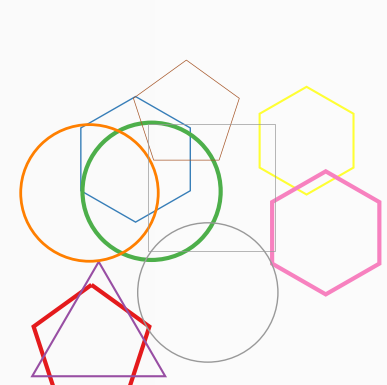[{"shape": "pentagon", "thickness": 3, "radius": 0.79, "center": [0.236, 0.103]}, {"shape": "hexagon", "thickness": 1, "radius": 0.82, "center": [0.35, 0.586]}, {"shape": "circle", "thickness": 3, "radius": 0.89, "center": [0.391, 0.503]}, {"shape": "triangle", "thickness": 1.5, "radius": 0.99, "center": [0.255, 0.122]}, {"shape": "circle", "thickness": 2, "radius": 0.89, "center": [0.231, 0.499]}, {"shape": "hexagon", "thickness": 1.5, "radius": 0.7, "center": [0.791, 0.635]}, {"shape": "pentagon", "thickness": 0.5, "radius": 0.72, "center": [0.481, 0.7]}, {"shape": "hexagon", "thickness": 3, "radius": 0.8, "center": [0.841, 0.395]}, {"shape": "circle", "thickness": 1, "radius": 0.9, "center": [0.536, 0.24]}, {"shape": "square", "thickness": 0.5, "radius": 0.83, "center": [0.546, 0.512]}]